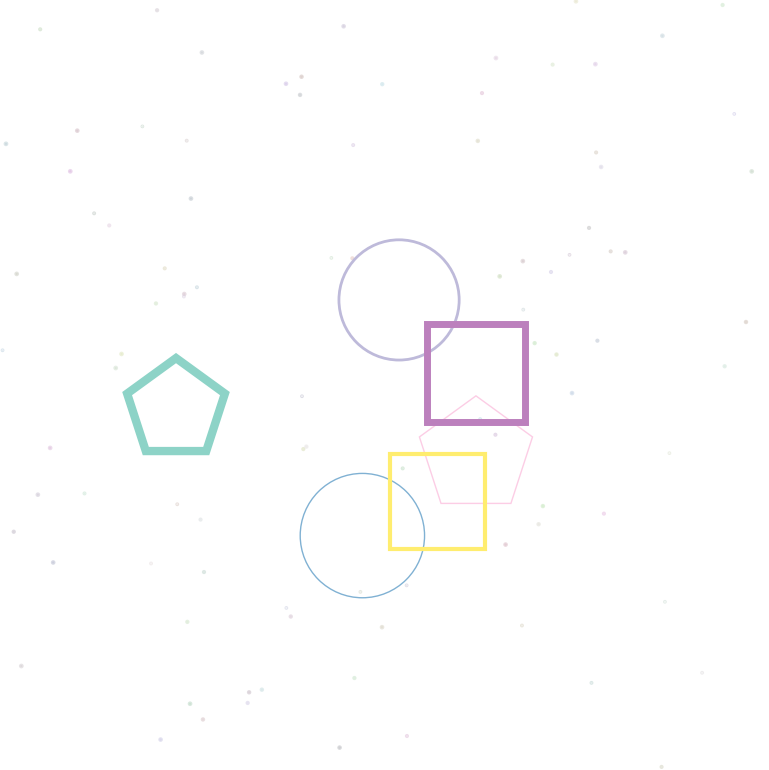[{"shape": "pentagon", "thickness": 3, "radius": 0.33, "center": [0.229, 0.468]}, {"shape": "circle", "thickness": 1, "radius": 0.39, "center": [0.518, 0.61]}, {"shape": "circle", "thickness": 0.5, "radius": 0.4, "center": [0.471, 0.304]}, {"shape": "pentagon", "thickness": 0.5, "radius": 0.39, "center": [0.618, 0.409]}, {"shape": "square", "thickness": 2.5, "radius": 0.32, "center": [0.618, 0.516]}, {"shape": "square", "thickness": 1.5, "radius": 0.31, "center": [0.569, 0.349]}]